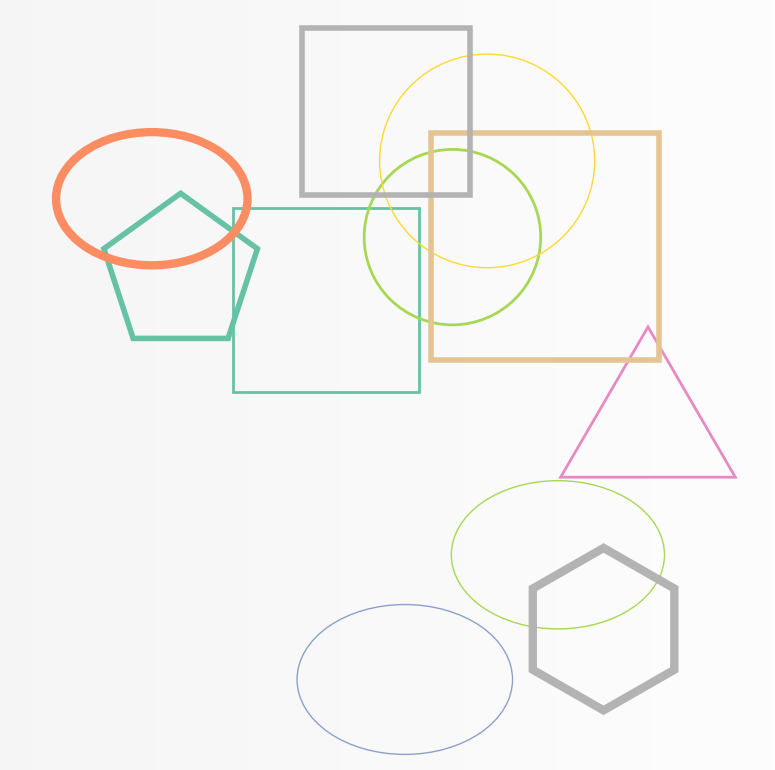[{"shape": "square", "thickness": 1, "radius": 0.6, "center": [0.421, 0.61]}, {"shape": "pentagon", "thickness": 2, "radius": 0.52, "center": [0.233, 0.645]}, {"shape": "oval", "thickness": 3, "radius": 0.62, "center": [0.196, 0.742]}, {"shape": "oval", "thickness": 0.5, "radius": 0.7, "center": [0.522, 0.118]}, {"shape": "triangle", "thickness": 1, "radius": 0.65, "center": [0.836, 0.445]}, {"shape": "oval", "thickness": 0.5, "radius": 0.69, "center": [0.72, 0.279]}, {"shape": "circle", "thickness": 1, "radius": 0.57, "center": [0.584, 0.692]}, {"shape": "circle", "thickness": 0.5, "radius": 0.69, "center": [0.629, 0.791]}, {"shape": "square", "thickness": 2, "radius": 0.74, "center": [0.703, 0.68]}, {"shape": "hexagon", "thickness": 3, "radius": 0.53, "center": [0.779, 0.183]}, {"shape": "square", "thickness": 2, "radius": 0.54, "center": [0.498, 0.855]}]